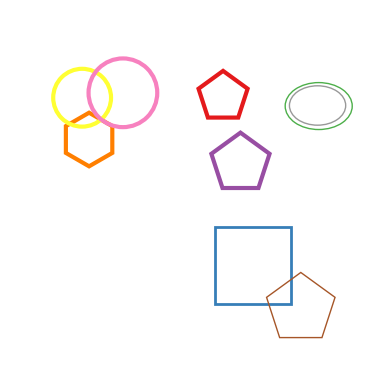[{"shape": "pentagon", "thickness": 3, "radius": 0.34, "center": [0.579, 0.749]}, {"shape": "square", "thickness": 2, "radius": 0.5, "center": [0.657, 0.31]}, {"shape": "oval", "thickness": 1, "radius": 0.44, "center": [0.828, 0.725]}, {"shape": "pentagon", "thickness": 3, "radius": 0.4, "center": [0.625, 0.576]}, {"shape": "hexagon", "thickness": 3, "radius": 0.35, "center": [0.231, 0.638]}, {"shape": "circle", "thickness": 3, "radius": 0.38, "center": [0.213, 0.746]}, {"shape": "pentagon", "thickness": 1, "radius": 0.47, "center": [0.781, 0.199]}, {"shape": "circle", "thickness": 3, "radius": 0.45, "center": [0.319, 0.759]}, {"shape": "oval", "thickness": 1, "radius": 0.37, "center": [0.825, 0.726]}]